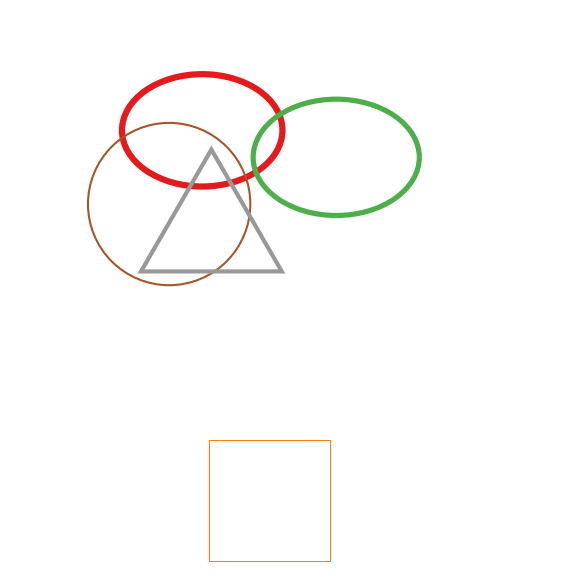[{"shape": "oval", "thickness": 3, "radius": 0.69, "center": [0.35, 0.773]}, {"shape": "oval", "thickness": 2.5, "radius": 0.72, "center": [0.582, 0.727]}, {"shape": "square", "thickness": 0.5, "radius": 0.52, "center": [0.467, 0.133]}, {"shape": "circle", "thickness": 1, "radius": 0.7, "center": [0.293, 0.646]}, {"shape": "triangle", "thickness": 2, "radius": 0.7, "center": [0.366, 0.599]}]